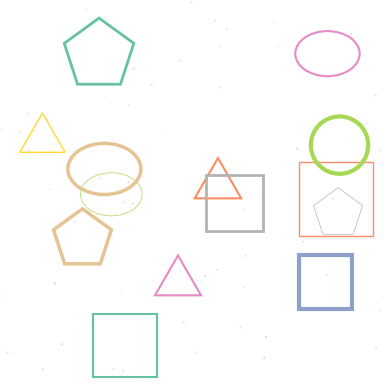[{"shape": "square", "thickness": 1.5, "radius": 0.41, "center": [0.324, 0.103]}, {"shape": "pentagon", "thickness": 2, "radius": 0.47, "center": [0.257, 0.858]}, {"shape": "square", "thickness": 1, "radius": 0.48, "center": [0.874, 0.484]}, {"shape": "triangle", "thickness": 1.5, "radius": 0.35, "center": [0.566, 0.52]}, {"shape": "square", "thickness": 3, "radius": 0.35, "center": [0.846, 0.269]}, {"shape": "oval", "thickness": 1.5, "radius": 0.42, "center": [0.851, 0.861]}, {"shape": "triangle", "thickness": 1.5, "radius": 0.34, "center": [0.462, 0.267]}, {"shape": "oval", "thickness": 0.5, "radius": 0.4, "center": [0.289, 0.495]}, {"shape": "circle", "thickness": 3, "radius": 0.37, "center": [0.882, 0.623]}, {"shape": "triangle", "thickness": 1, "radius": 0.34, "center": [0.11, 0.638]}, {"shape": "pentagon", "thickness": 2.5, "radius": 0.39, "center": [0.214, 0.379]}, {"shape": "oval", "thickness": 2.5, "radius": 0.47, "center": [0.271, 0.561]}, {"shape": "square", "thickness": 2, "radius": 0.37, "center": [0.609, 0.473]}, {"shape": "pentagon", "thickness": 0.5, "radius": 0.33, "center": [0.878, 0.446]}]